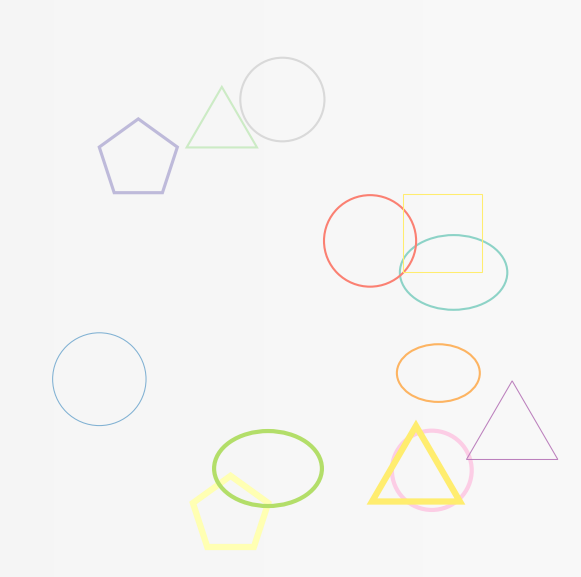[{"shape": "oval", "thickness": 1, "radius": 0.46, "center": [0.78, 0.527]}, {"shape": "pentagon", "thickness": 3, "radius": 0.34, "center": [0.397, 0.107]}, {"shape": "pentagon", "thickness": 1.5, "radius": 0.35, "center": [0.238, 0.723]}, {"shape": "circle", "thickness": 1, "radius": 0.4, "center": [0.637, 0.582]}, {"shape": "circle", "thickness": 0.5, "radius": 0.4, "center": [0.171, 0.343]}, {"shape": "oval", "thickness": 1, "radius": 0.36, "center": [0.754, 0.353]}, {"shape": "oval", "thickness": 2, "radius": 0.46, "center": [0.461, 0.188]}, {"shape": "circle", "thickness": 2, "radius": 0.34, "center": [0.743, 0.185]}, {"shape": "circle", "thickness": 1, "radius": 0.36, "center": [0.486, 0.827]}, {"shape": "triangle", "thickness": 0.5, "radius": 0.45, "center": [0.881, 0.249]}, {"shape": "triangle", "thickness": 1, "radius": 0.35, "center": [0.382, 0.779]}, {"shape": "square", "thickness": 0.5, "radius": 0.34, "center": [0.761, 0.596]}, {"shape": "triangle", "thickness": 3, "radius": 0.44, "center": [0.716, 0.174]}]